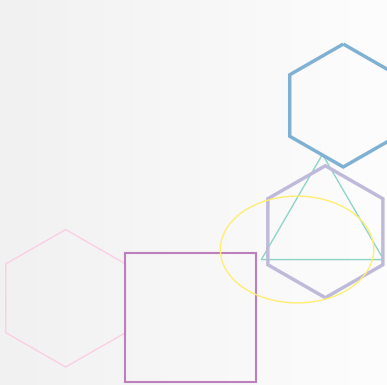[{"shape": "triangle", "thickness": 1, "radius": 0.91, "center": [0.832, 0.417]}, {"shape": "hexagon", "thickness": 2.5, "radius": 0.86, "center": [0.84, 0.398]}, {"shape": "hexagon", "thickness": 2.5, "radius": 0.8, "center": [0.886, 0.726]}, {"shape": "hexagon", "thickness": 1, "radius": 0.89, "center": [0.169, 0.225]}, {"shape": "square", "thickness": 1.5, "radius": 0.84, "center": [0.491, 0.175]}, {"shape": "oval", "thickness": 1, "radius": 0.99, "center": [0.767, 0.352]}]